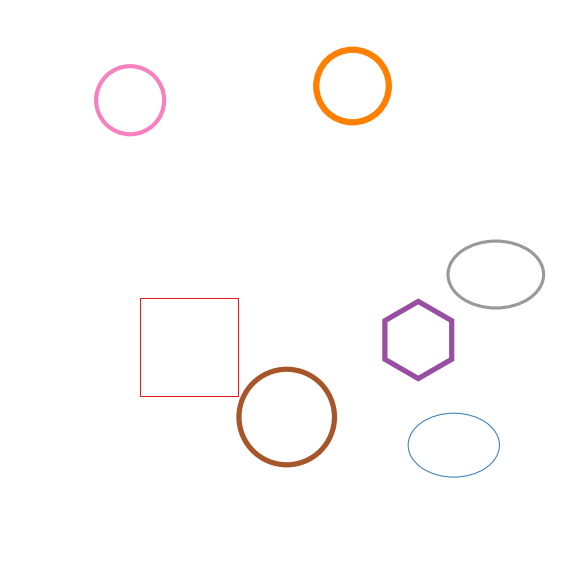[{"shape": "square", "thickness": 0.5, "radius": 0.42, "center": [0.327, 0.398]}, {"shape": "oval", "thickness": 0.5, "radius": 0.4, "center": [0.786, 0.228]}, {"shape": "hexagon", "thickness": 2.5, "radius": 0.33, "center": [0.724, 0.41]}, {"shape": "circle", "thickness": 3, "radius": 0.31, "center": [0.61, 0.85]}, {"shape": "circle", "thickness": 2.5, "radius": 0.41, "center": [0.496, 0.277]}, {"shape": "circle", "thickness": 2, "radius": 0.29, "center": [0.225, 0.826]}, {"shape": "oval", "thickness": 1.5, "radius": 0.41, "center": [0.859, 0.524]}]